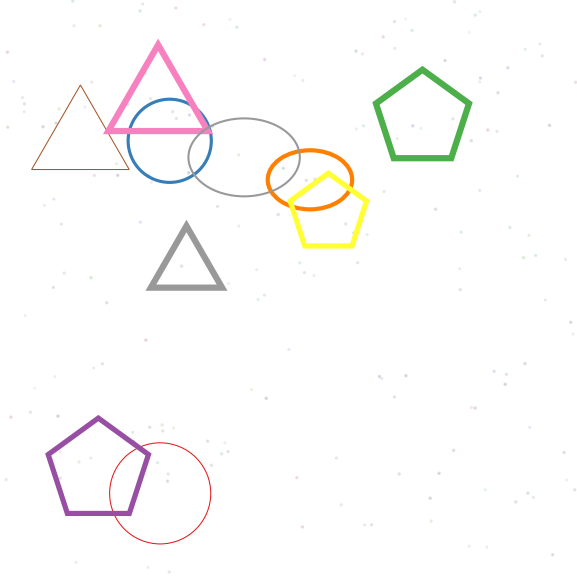[{"shape": "circle", "thickness": 0.5, "radius": 0.44, "center": [0.277, 0.145]}, {"shape": "circle", "thickness": 1.5, "radius": 0.36, "center": [0.294, 0.755]}, {"shape": "pentagon", "thickness": 3, "radius": 0.42, "center": [0.732, 0.794]}, {"shape": "pentagon", "thickness": 2.5, "radius": 0.46, "center": [0.17, 0.184]}, {"shape": "oval", "thickness": 2, "radius": 0.37, "center": [0.537, 0.688]}, {"shape": "pentagon", "thickness": 2.5, "radius": 0.35, "center": [0.569, 0.63]}, {"shape": "triangle", "thickness": 0.5, "radius": 0.49, "center": [0.139, 0.754]}, {"shape": "triangle", "thickness": 3, "radius": 0.5, "center": [0.274, 0.822]}, {"shape": "oval", "thickness": 1, "radius": 0.48, "center": [0.423, 0.727]}, {"shape": "triangle", "thickness": 3, "radius": 0.36, "center": [0.323, 0.537]}]